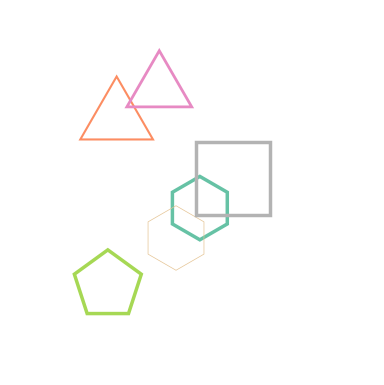[{"shape": "hexagon", "thickness": 2.5, "radius": 0.41, "center": [0.519, 0.459]}, {"shape": "triangle", "thickness": 1.5, "radius": 0.54, "center": [0.303, 0.692]}, {"shape": "triangle", "thickness": 2, "radius": 0.49, "center": [0.414, 0.771]}, {"shape": "pentagon", "thickness": 2.5, "radius": 0.46, "center": [0.28, 0.26]}, {"shape": "hexagon", "thickness": 0.5, "radius": 0.42, "center": [0.457, 0.382]}, {"shape": "square", "thickness": 2.5, "radius": 0.47, "center": [0.605, 0.536]}]